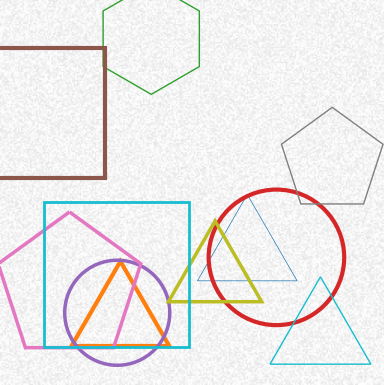[{"shape": "triangle", "thickness": 0.5, "radius": 0.75, "center": [0.642, 0.345]}, {"shape": "triangle", "thickness": 3, "radius": 0.73, "center": [0.313, 0.175]}, {"shape": "hexagon", "thickness": 1, "radius": 0.72, "center": [0.393, 0.899]}, {"shape": "circle", "thickness": 3, "radius": 0.88, "center": [0.718, 0.332]}, {"shape": "circle", "thickness": 2.5, "radius": 0.68, "center": [0.305, 0.188]}, {"shape": "square", "thickness": 3, "radius": 0.85, "center": [0.103, 0.707]}, {"shape": "pentagon", "thickness": 2.5, "radius": 0.97, "center": [0.18, 0.255]}, {"shape": "pentagon", "thickness": 1, "radius": 0.69, "center": [0.863, 0.582]}, {"shape": "triangle", "thickness": 2.5, "radius": 0.7, "center": [0.559, 0.286]}, {"shape": "triangle", "thickness": 1, "radius": 0.76, "center": [0.832, 0.13]}, {"shape": "square", "thickness": 2, "radius": 0.95, "center": [0.303, 0.287]}]